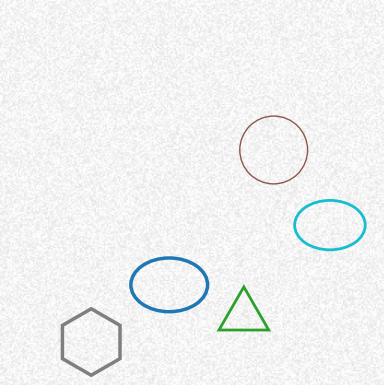[{"shape": "oval", "thickness": 2.5, "radius": 0.5, "center": [0.44, 0.26]}, {"shape": "triangle", "thickness": 2, "radius": 0.37, "center": [0.633, 0.18]}, {"shape": "circle", "thickness": 1, "radius": 0.44, "center": [0.711, 0.61]}, {"shape": "hexagon", "thickness": 2.5, "radius": 0.43, "center": [0.237, 0.112]}, {"shape": "oval", "thickness": 2, "radius": 0.46, "center": [0.857, 0.415]}]